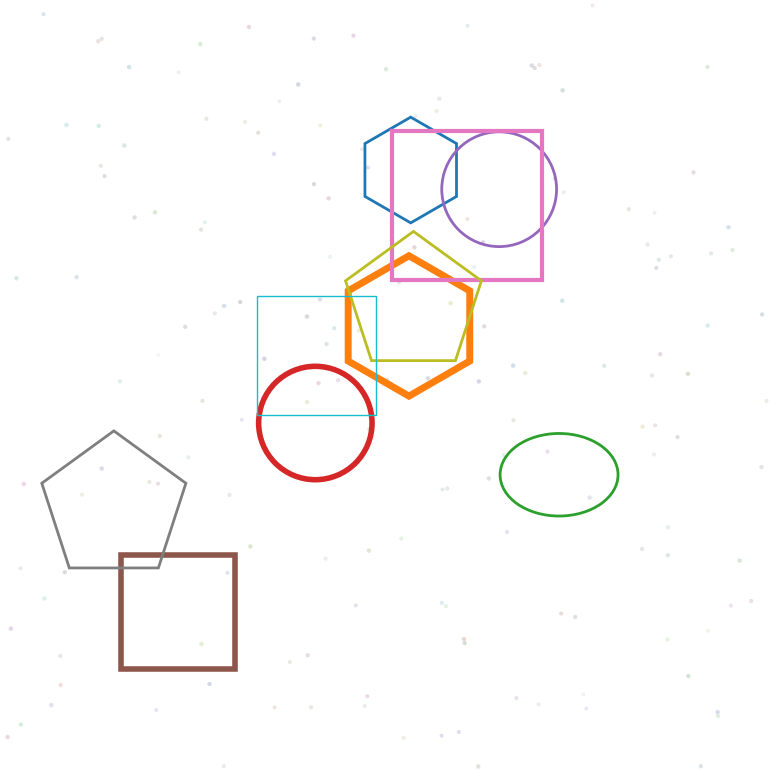[{"shape": "hexagon", "thickness": 1, "radius": 0.34, "center": [0.533, 0.779]}, {"shape": "hexagon", "thickness": 2.5, "radius": 0.46, "center": [0.531, 0.577]}, {"shape": "oval", "thickness": 1, "radius": 0.38, "center": [0.726, 0.383]}, {"shape": "circle", "thickness": 2, "radius": 0.37, "center": [0.41, 0.451]}, {"shape": "circle", "thickness": 1, "radius": 0.37, "center": [0.648, 0.754]}, {"shape": "square", "thickness": 2, "radius": 0.37, "center": [0.232, 0.205]}, {"shape": "square", "thickness": 1.5, "radius": 0.48, "center": [0.607, 0.734]}, {"shape": "pentagon", "thickness": 1, "radius": 0.49, "center": [0.148, 0.342]}, {"shape": "pentagon", "thickness": 1, "radius": 0.46, "center": [0.537, 0.607]}, {"shape": "square", "thickness": 0.5, "radius": 0.39, "center": [0.411, 0.538]}]